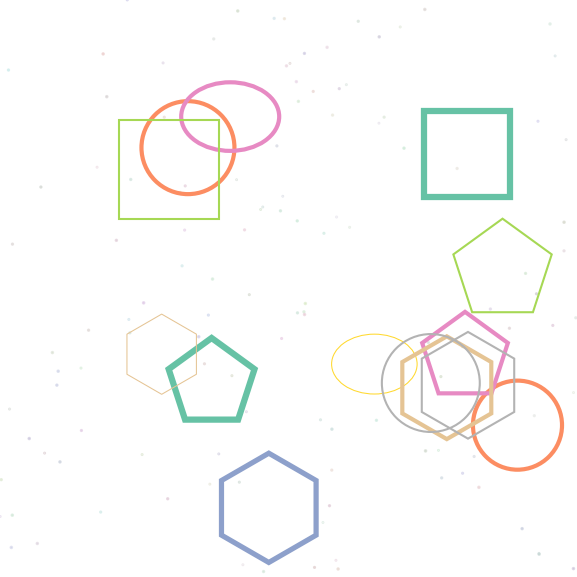[{"shape": "pentagon", "thickness": 3, "radius": 0.39, "center": [0.366, 0.336]}, {"shape": "square", "thickness": 3, "radius": 0.37, "center": [0.809, 0.732]}, {"shape": "circle", "thickness": 2, "radius": 0.39, "center": [0.896, 0.263]}, {"shape": "circle", "thickness": 2, "radius": 0.4, "center": [0.325, 0.743]}, {"shape": "hexagon", "thickness": 2.5, "radius": 0.47, "center": [0.465, 0.12]}, {"shape": "oval", "thickness": 2, "radius": 0.42, "center": [0.399, 0.797]}, {"shape": "pentagon", "thickness": 2, "radius": 0.39, "center": [0.805, 0.381]}, {"shape": "square", "thickness": 1, "radius": 0.43, "center": [0.293, 0.706]}, {"shape": "pentagon", "thickness": 1, "radius": 0.45, "center": [0.87, 0.531]}, {"shape": "oval", "thickness": 0.5, "radius": 0.37, "center": [0.648, 0.369]}, {"shape": "hexagon", "thickness": 2, "radius": 0.44, "center": [0.774, 0.328]}, {"shape": "hexagon", "thickness": 0.5, "radius": 0.35, "center": [0.28, 0.386]}, {"shape": "circle", "thickness": 1, "radius": 0.42, "center": [0.746, 0.336]}, {"shape": "hexagon", "thickness": 1, "radius": 0.46, "center": [0.81, 0.332]}]